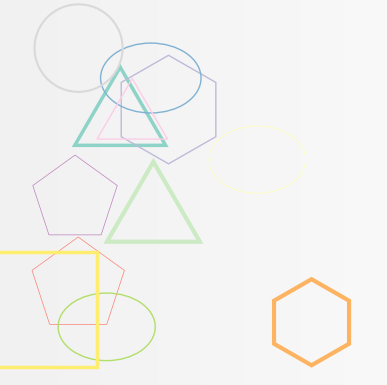[{"shape": "triangle", "thickness": 2.5, "radius": 0.68, "center": [0.31, 0.69]}, {"shape": "oval", "thickness": 0.5, "radius": 0.62, "center": [0.664, 0.585]}, {"shape": "hexagon", "thickness": 1, "radius": 0.7, "center": [0.435, 0.715]}, {"shape": "pentagon", "thickness": 0.5, "radius": 0.63, "center": [0.202, 0.259]}, {"shape": "oval", "thickness": 1, "radius": 0.65, "center": [0.389, 0.797]}, {"shape": "hexagon", "thickness": 3, "radius": 0.56, "center": [0.804, 0.163]}, {"shape": "oval", "thickness": 1, "radius": 0.63, "center": [0.275, 0.151]}, {"shape": "triangle", "thickness": 1, "radius": 0.52, "center": [0.341, 0.691]}, {"shape": "circle", "thickness": 1.5, "radius": 0.57, "center": [0.203, 0.875]}, {"shape": "pentagon", "thickness": 0.5, "radius": 0.57, "center": [0.194, 0.483]}, {"shape": "triangle", "thickness": 3, "radius": 0.69, "center": [0.396, 0.441]}, {"shape": "square", "thickness": 2.5, "radius": 0.74, "center": [0.101, 0.196]}]